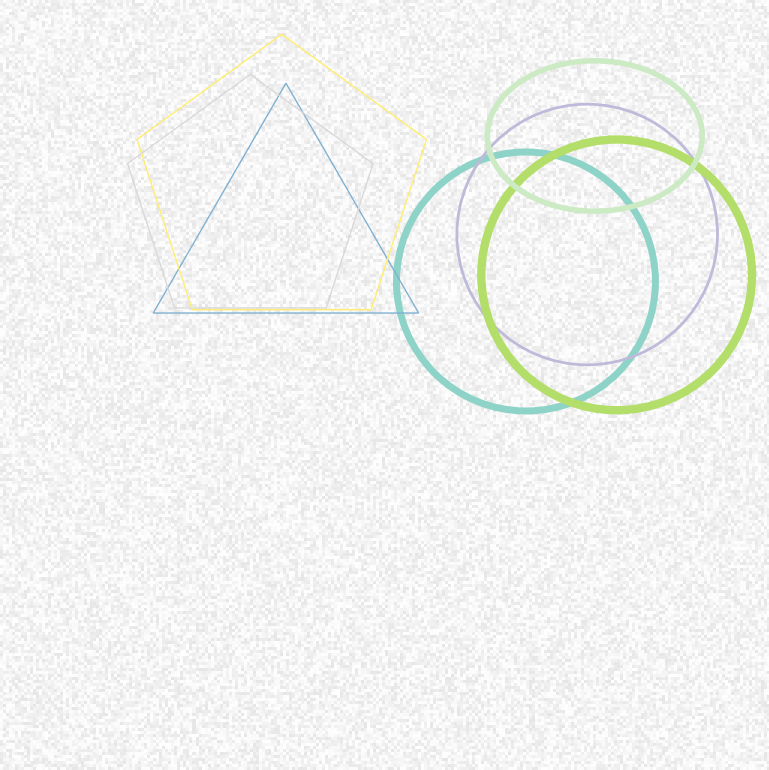[{"shape": "circle", "thickness": 2.5, "radius": 0.84, "center": [0.683, 0.634]}, {"shape": "circle", "thickness": 1, "radius": 0.85, "center": [0.763, 0.695]}, {"shape": "triangle", "thickness": 0.5, "radius": 0.99, "center": [0.371, 0.693]}, {"shape": "circle", "thickness": 3, "radius": 0.88, "center": [0.801, 0.643]}, {"shape": "pentagon", "thickness": 0.5, "radius": 0.84, "center": [0.325, 0.736]}, {"shape": "oval", "thickness": 2, "radius": 0.7, "center": [0.772, 0.823]}, {"shape": "pentagon", "thickness": 0.5, "radius": 0.99, "center": [0.366, 0.758]}]